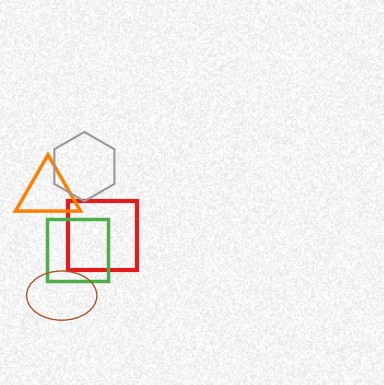[{"shape": "square", "thickness": 3, "radius": 0.45, "center": [0.267, 0.387]}, {"shape": "square", "thickness": 2.5, "radius": 0.4, "center": [0.201, 0.351]}, {"shape": "triangle", "thickness": 2.5, "radius": 0.49, "center": [0.125, 0.5]}, {"shape": "oval", "thickness": 1, "radius": 0.46, "center": [0.16, 0.232]}, {"shape": "hexagon", "thickness": 1.5, "radius": 0.45, "center": [0.219, 0.567]}]